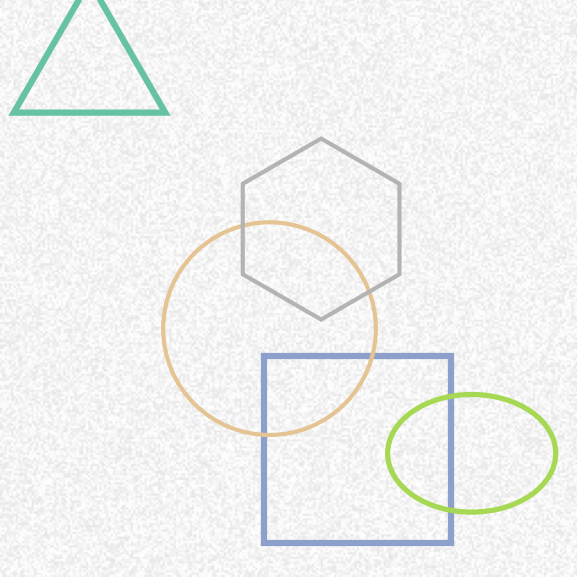[{"shape": "triangle", "thickness": 3, "radius": 0.76, "center": [0.155, 0.88]}, {"shape": "square", "thickness": 3, "radius": 0.81, "center": [0.619, 0.221]}, {"shape": "oval", "thickness": 2.5, "radius": 0.73, "center": [0.817, 0.214]}, {"shape": "circle", "thickness": 2, "radius": 0.92, "center": [0.467, 0.43]}, {"shape": "hexagon", "thickness": 2, "radius": 0.78, "center": [0.556, 0.603]}]